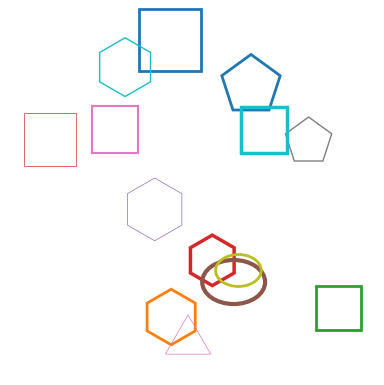[{"shape": "pentagon", "thickness": 2, "radius": 0.4, "center": [0.652, 0.779]}, {"shape": "square", "thickness": 2, "radius": 0.4, "center": [0.442, 0.896]}, {"shape": "hexagon", "thickness": 2, "radius": 0.36, "center": [0.445, 0.177]}, {"shape": "square", "thickness": 2, "radius": 0.29, "center": [0.879, 0.199]}, {"shape": "square", "thickness": 0.5, "radius": 0.34, "center": [0.13, 0.638]}, {"shape": "hexagon", "thickness": 2.5, "radius": 0.33, "center": [0.551, 0.324]}, {"shape": "hexagon", "thickness": 0.5, "radius": 0.41, "center": [0.402, 0.456]}, {"shape": "oval", "thickness": 3, "radius": 0.41, "center": [0.607, 0.267]}, {"shape": "triangle", "thickness": 0.5, "radius": 0.34, "center": [0.488, 0.114]}, {"shape": "square", "thickness": 1.5, "radius": 0.3, "center": [0.299, 0.664]}, {"shape": "pentagon", "thickness": 1, "radius": 0.32, "center": [0.802, 0.633]}, {"shape": "oval", "thickness": 2, "radius": 0.3, "center": [0.619, 0.297]}, {"shape": "square", "thickness": 2.5, "radius": 0.3, "center": [0.685, 0.663]}, {"shape": "hexagon", "thickness": 1, "radius": 0.38, "center": [0.325, 0.826]}]